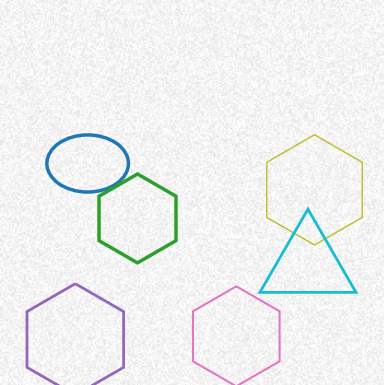[{"shape": "oval", "thickness": 2.5, "radius": 0.53, "center": [0.228, 0.575]}, {"shape": "hexagon", "thickness": 2.5, "radius": 0.58, "center": [0.357, 0.433]}, {"shape": "hexagon", "thickness": 2, "radius": 0.72, "center": [0.196, 0.118]}, {"shape": "hexagon", "thickness": 1.5, "radius": 0.65, "center": [0.614, 0.126]}, {"shape": "hexagon", "thickness": 1, "radius": 0.72, "center": [0.817, 0.507]}, {"shape": "triangle", "thickness": 2, "radius": 0.72, "center": [0.8, 0.313]}]